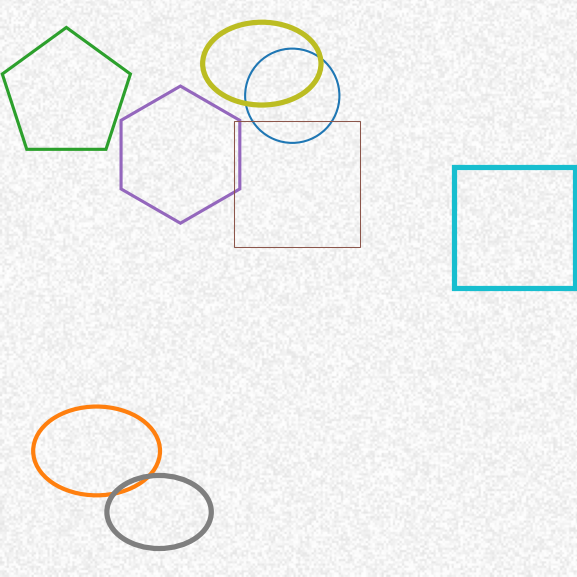[{"shape": "circle", "thickness": 1, "radius": 0.41, "center": [0.506, 0.833]}, {"shape": "oval", "thickness": 2, "radius": 0.55, "center": [0.167, 0.218]}, {"shape": "pentagon", "thickness": 1.5, "radius": 0.58, "center": [0.115, 0.835]}, {"shape": "hexagon", "thickness": 1.5, "radius": 0.59, "center": [0.312, 0.731]}, {"shape": "square", "thickness": 0.5, "radius": 0.55, "center": [0.515, 0.681]}, {"shape": "oval", "thickness": 2.5, "radius": 0.45, "center": [0.275, 0.113]}, {"shape": "oval", "thickness": 2.5, "radius": 0.51, "center": [0.453, 0.889]}, {"shape": "square", "thickness": 2.5, "radius": 0.52, "center": [0.891, 0.606]}]